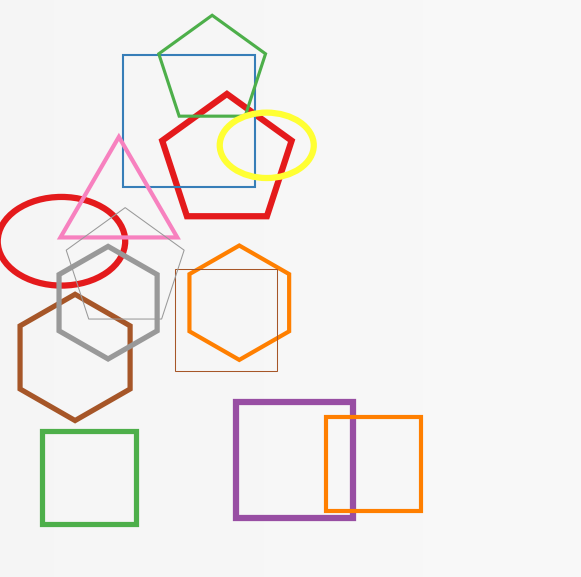[{"shape": "pentagon", "thickness": 3, "radius": 0.59, "center": [0.39, 0.719]}, {"shape": "oval", "thickness": 3, "radius": 0.55, "center": [0.106, 0.581]}, {"shape": "square", "thickness": 1, "radius": 0.57, "center": [0.325, 0.79]}, {"shape": "pentagon", "thickness": 1.5, "radius": 0.48, "center": [0.365, 0.876]}, {"shape": "square", "thickness": 2.5, "radius": 0.4, "center": [0.153, 0.173]}, {"shape": "square", "thickness": 3, "radius": 0.5, "center": [0.506, 0.203]}, {"shape": "hexagon", "thickness": 2, "radius": 0.5, "center": [0.412, 0.475]}, {"shape": "square", "thickness": 2, "radius": 0.41, "center": [0.642, 0.196]}, {"shape": "oval", "thickness": 3, "radius": 0.4, "center": [0.459, 0.747]}, {"shape": "square", "thickness": 0.5, "radius": 0.44, "center": [0.389, 0.445]}, {"shape": "hexagon", "thickness": 2.5, "radius": 0.55, "center": [0.129, 0.38]}, {"shape": "triangle", "thickness": 2, "radius": 0.58, "center": [0.205, 0.646]}, {"shape": "pentagon", "thickness": 0.5, "radius": 0.53, "center": [0.215, 0.533]}, {"shape": "hexagon", "thickness": 2.5, "radius": 0.49, "center": [0.186, 0.475]}]